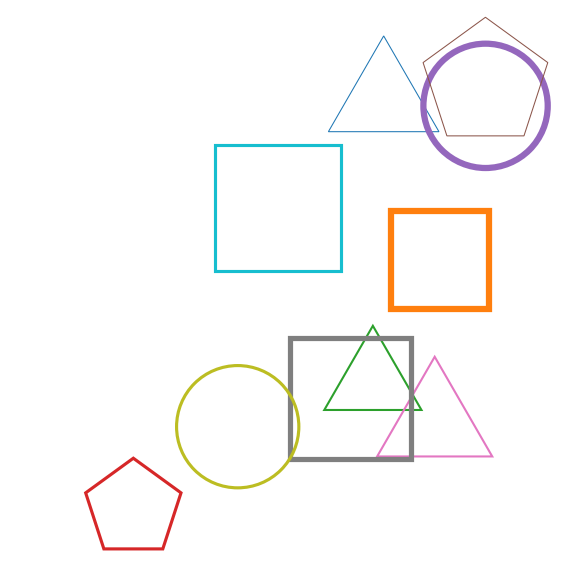[{"shape": "triangle", "thickness": 0.5, "radius": 0.55, "center": [0.664, 0.826]}, {"shape": "square", "thickness": 3, "radius": 0.43, "center": [0.762, 0.548]}, {"shape": "triangle", "thickness": 1, "radius": 0.49, "center": [0.646, 0.338]}, {"shape": "pentagon", "thickness": 1.5, "radius": 0.43, "center": [0.231, 0.119]}, {"shape": "circle", "thickness": 3, "radius": 0.54, "center": [0.841, 0.816]}, {"shape": "pentagon", "thickness": 0.5, "radius": 0.57, "center": [0.841, 0.856]}, {"shape": "triangle", "thickness": 1, "radius": 0.58, "center": [0.753, 0.266]}, {"shape": "square", "thickness": 2.5, "radius": 0.52, "center": [0.606, 0.309]}, {"shape": "circle", "thickness": 1.5, "radius": 0.53, "center": [0.412, 0.26]}, {"shape": "square", "thickness": 1.5, "radius": 0.55, "center": [0.481, 0.639]}]